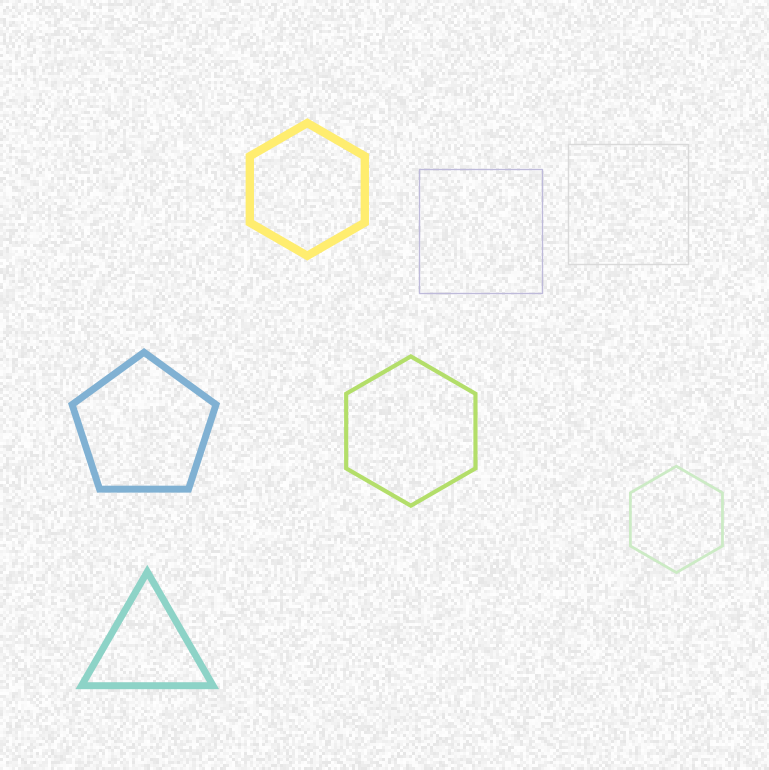[{"shape": "triangle", "thickness": 2.5, "radius": 0.49, "center": [0.191, 0.159]}, {"shape": "square", "thickness": 0.5, "radius": 0.4, "center": [0.624, 0.7]}, {"shape": "pentagon", "thickness": 2.5, "radius": 0.49, "center": [0.187, 0.444]}, {"shape": "hexagon", "thickness": 1.5, "radius": 0.48, "center": [0.534, 0.44]}, {"shape": "square", "thickness": 0.5, "radius": 0.39, "center": [0.815, 0.735]}, {"shape": "hexagon", "thickness": 1, "radius": 0.35, "center": [0.878, 0.325]}, {"shape": "hexagon", "thickness": 3, "radius": 0.43, "center": [0.399, 0.754]}]